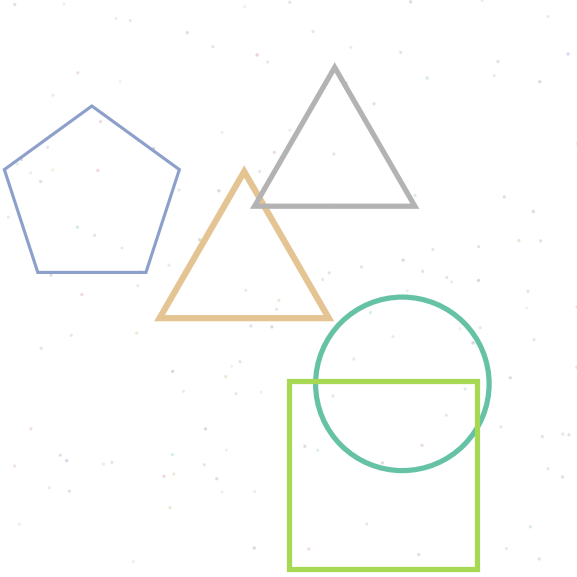[{"shape": "circle", "thickness": 2.5, "radius": 0.75, "center": [0.697, 0.334]}, {"shape": "pentagon", "thickness": 1.5, "radius": 0.8, "center": [0.159, 0.656]}, {"shape": "square", "thickness": 2.5, "radius": 0.81, "center": [0.663, 0.176]}, {"shape": "triangle", "thickness": 3, "radius": 0.85, "center": [0.423, 0.533]}, {"shape": "triangle", "thickness": 2.5, "radius": 0.8, "center": [0.58, 0.722]}]